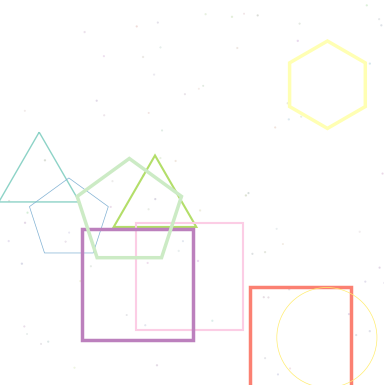[{"shape": "triangle", "thickness": 1, "radius": 0.6, "center": [0.102, 0.536]}, {"shape": "hexagon", "thickness": 2.5, "radius": 0.57, "center": [0.851, 0.78]}, {"shape": "square", "thickness": 2.5, "radius": 0.65, "center": [0.78, 0.125]}, {"shape": "pentagon", "thickness": 0.5, "radius": 0.54, "center": [0.179, 0.43]}, {"shape": "triangle", "thickness": 1.5, "radius": 0.62, "center": [0.403, 0.472]}, {"shape": "square", "thickness": 1.5, "radius": 0.69, "center": [0.492, 0.282]}, {"shape": "square", "thickness": 2.5, "radius": 0.72, "center": [0.356, 0.26]}, {"shape": "pentagon", "thickness": 2.5, "radius": 0.71, "center": [0.336, 0.446]}, {"shape": "circle", "thickness": 0.5, "radius": 0.65, "center": [0.849, 0.123]}]